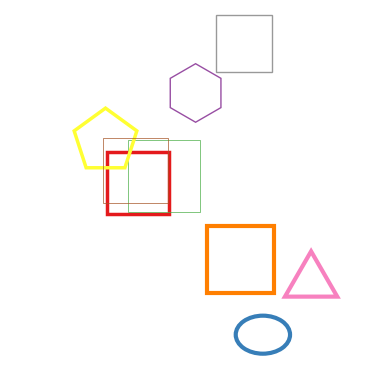[{"shape": "square", "thickness": 2.5, "radius": 0.4, "center": [0.358, 0.525]}, {"shape": "oval", "thickness": 3, "radius": 0.35, "center": [0.683, 0.131]}, {"shape": "square", "thickness": 0.5, "radius": 0.47, "center": [0.426, 0.544]}, {"shape": "hexagon", "thickness": 1, "radius": 0.38, "center": [0.508, 0.759]}, {"shape": "square", "thickness": 3, "radius": 0.44, "center": [0.625, 0.325]}, {"shape": "pentagon", "thickness": 2.5, "radius": 0.43, "center": [0.274, 0.634]}, {"shape": "square", "thickness": 0.5, "radius": 0.42, "center": [0.351, 0.556]}, {"shape": "triangle", "thickness": 3, "radius": 0.39, "center": [0.808, 0.269]}, {"shape": "square", "thickness": 1, "radius": 0.37, "center": [0.634, 0.888]}]